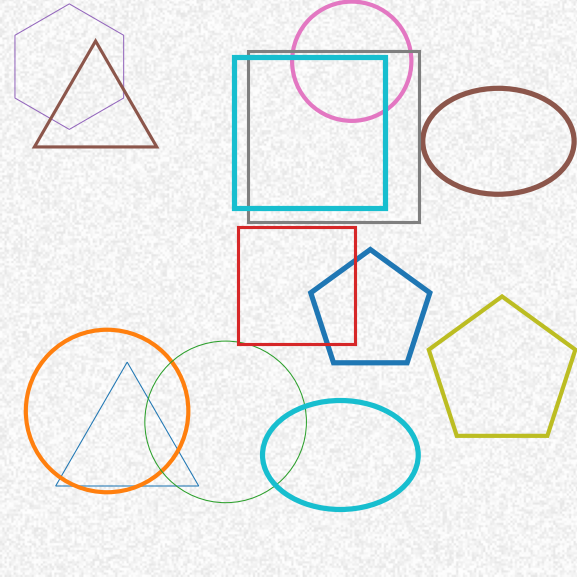[{"shape": "triangle", "thickness": 0.5, "radius": 0.72, "center": [0.22, 0.229]}, {"shape": "pentagon", "thickness": 2.5, "radius": 0.54, "center": [0.641, 0.459]}, {"shape": "circle", "thickness": 2, "radius": 0.7, "center": [0.185, 0.287]}, {"shape": "circle", "thickness": 0.5, "radius": 0.7, "center": [0.391, 0.269]}, {"shape": "square", "thickness": 1.5, "radius": 0.51, "center": [0.513, 0.505]}, {"shape": "hexagon", "thickness": 0.5, "radius": 0.54, "center": [0.12, 0.884]}, {"shape": "triangle", "thickness": 1.5, "radius": 0.61, "center": [0.166, 0.806]}, {"shape": "oval", "thickness": 2.5, "radius": 0.66, "center": [0.863, 0.754]}, {"shape": "circle", "thickness": 2, "radius": 0.52, "center": [0.609, 0.893]}, {"shape": "square", "thickness": 1.5, "radius": 0.74, "center": [0.578, 0.763]}, {"shape": "pentagon", "thickness": 2, "radius": 0.67, "center": [0.869, 0.352]}, {"shape": "oval", "thickness": 2.5, "radius": 0.67, "center": [0.589, 0.211]}, {"shape": "square", "thickness": 2.5, "radius": 0.65, "center": [0.536, 0.769]}]